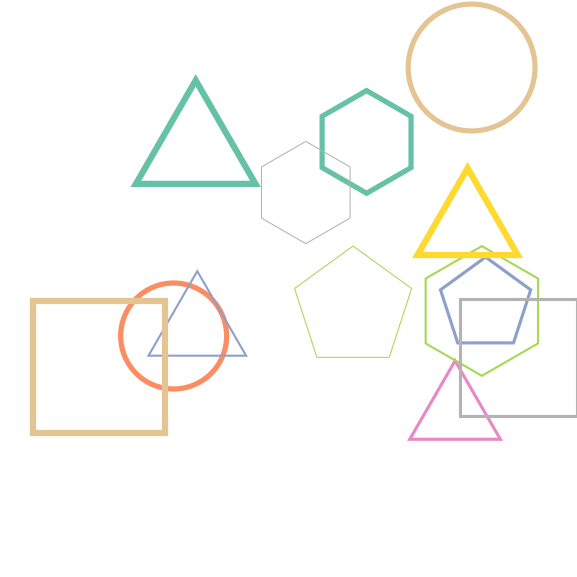[{"shape": "hexagon", "thickness": 2.5, "radius": 0.44, "center": [0.635, 0.753]}, {"shape": "triangle", "thickness": 3, "radius": 0.6, "center": [0.339, 0.74]}, {"shape": "circle", "thickness": 2.5, "radius": 0.46, "center": [0.301, 0.417]}, {"shape": "triangle", "thickness": 1, "radius": 0.49, "center": [0.342, 0.432]}, {"shape": "pentagon", "thickness": 1.5, "radius": 0.41, "center": [0.841, 0.472]}, {"shape": "triangle", "thickness": 1.5, "radius": 0.45, "center": [0.788, 0.284]}, {"shape": "pentagon", "thickness": 0.5, "radius": 0.53, "center": [0.611, 0.467]}, {"shape": "hexagon", "thickness": 1, "radius": 0.56, "center": [0.834, 0.461]}, {"shape": "triangle", "thickness": 3, "radius": 0.5, "center": [0.81, 0.608]}, {"shape": "square", "thickness": 3, "radius": 0.57, "center": [0.171, 0.363]}, {"shape": "circle", "thickness": 2.5, "radius": 0.55, "center": [0.817, 0.882]}, {"shape": "hexagon", "thickness": 0.5, "radius": 0.44, "center": [0.529, 0.666]}, {"shape": "square", "thickness": 1.5, "radius": 0.5, "center": [0.898, 0.38]}]